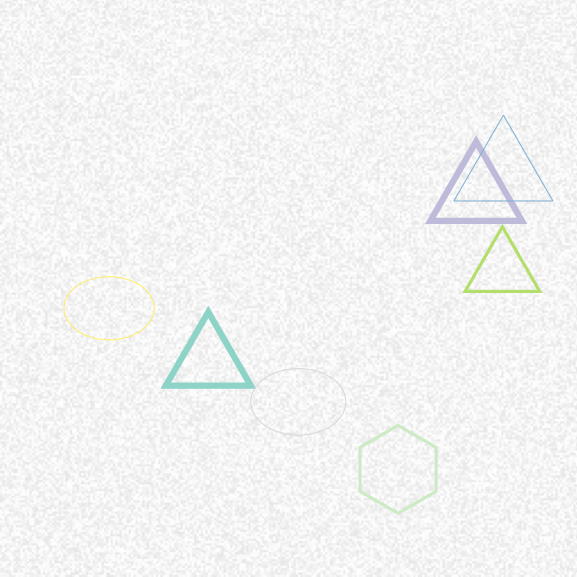[{"shape": "triangle", "thickness": 3, "radius": 0.43, "center": [0.361, 0.374]}, {"shape": "triangle", "thickness": 3, "radius": 0.46, "center": [0.825, 0.662]}, {"shape": "triangle", "thickness": 0.5, "radius": 0.5, "center": [0.872, 0.701]}, {"shape": "triangle", "thickness": 1.5, "radius": 0.37, "center": [0.87, 0.532]}, {"shape": "oval", "thickness": 0.5, "radius": 0.41, "center": [0.517, 0.303]}, {"shape": "hexagon", "thickness": 1.5, "radius": 0.38, "center": [0.689, 0.186]}, {"shape": "oval", "thickness": 0.5, "radius": 0.39, "center": [0.189, 0.465]}]